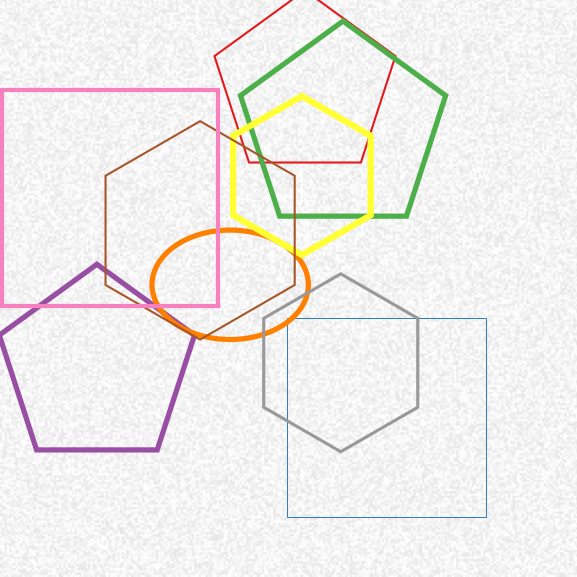[{"shape": "pentagon", "thickness": 1, "radius": 0.82, "center": [0.528, 0.851]}, {"shape": "square", "thickness": 0.5, "radius": 0.86, "center": [0.67, 0.277]}, {"shape": "pentagon", "thickness": 2.5, "radius": 0.93, "center": [0.594, 0.776]}, {"shape": "pentagon", "thickness": 2.5, "radius": 0.89, "center": [0.168, 0.364]}, {"shape": "oval", "thickness": 2.5, "radius": 0.68, "center": [0.399, 0.506]}, {"shape": "hexagon", "thickness": 3, "radius": 0.69, "center": [0.523, 0.695]}, {"shape": "hexagon", "thickness": 1, "radius": 0.95, "center": [0.347, 0.6]}, {"shape": "square", "thickness": 2, "radius": 0.93, "center": [0.19, 0.656]}, {"shape": "hexagon", "thickness": 1.5, "radius": 0.77, "center": [0.59, 0.371]}]